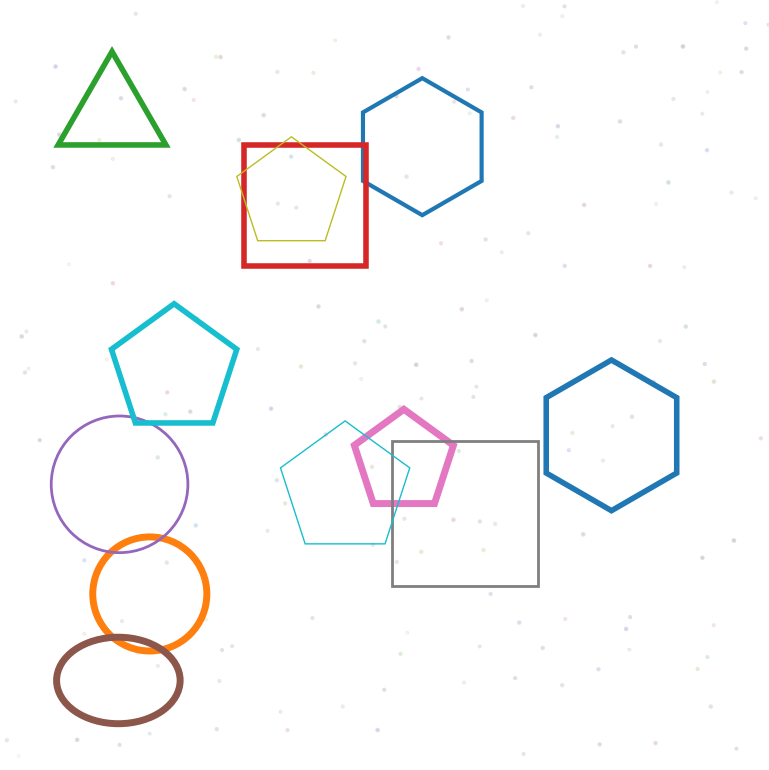[{"shape": "hexagon", "thickness": 2, "radius": 0.49, "center": [0.794, 0.435]}, {"shape": "hexagon", "thickness": 1.5, "radius": 0.44, "center": [0.548, 0.81]}, {"shape": "circle", "thickness": 2.5, "radius": 0.37, "center": [0.195, 0.229]}, {"shape": "triangle", "thickness": 2, "radius": 0.4, "center": [0.145, 0.852]}, {"shape": "square", "thickness": 2, "radius": 0.39, "center": [0.396, 0.733]}, {"shape": "circle", "thickness": 1, "radius": 0.44, "center": [0.155, 0.371]}, {"shape": "oval", "thickness": 2.5, "radius": 0.4, "center": [0.154, 0.116]}, {"shape": "pentagon", "thickness": 2.5, "radius": 0.34, "center": [0.525, 0.401]}, {"shape": "square", "thickness": 1, "radius": 0.47, "center": [0.604, 0.333]}, {"shape": "pentagon", "thickness": 0.5, "radius": 0.37, "center": [0.378, 0.748]}, {"shape": "pentagon", "thickness": 2, "radius": 0.43, "center": [0.226, 0.52]}, {"shape": "pentagon", "thickness": 0.5, "radius": 0.44, "center": [0.448, 0.365]}]